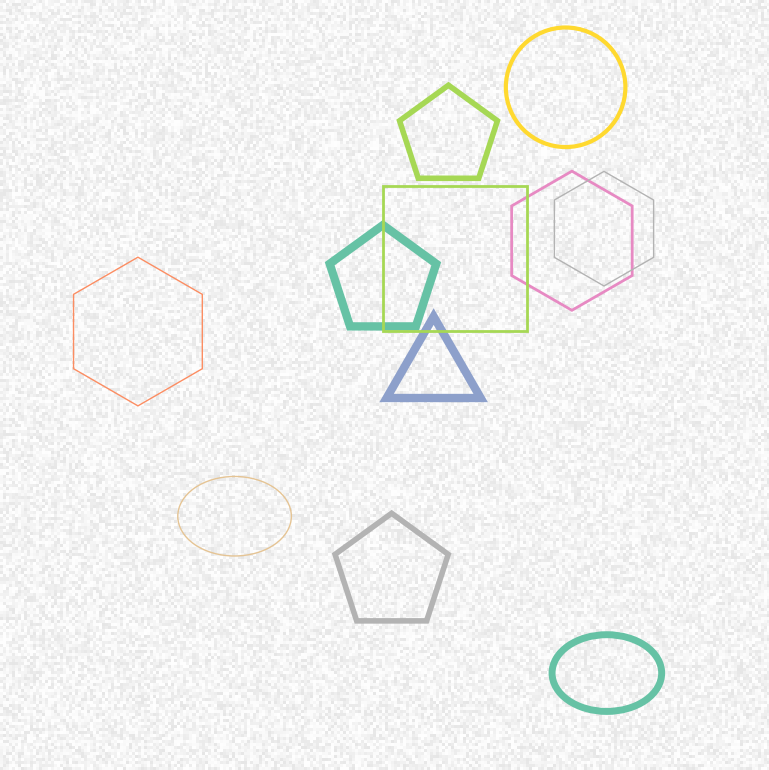[{"shape": "pentagon", "thickness": 3, "radius": 0.36, "center": [0.497, 0.635]}, {"shape": "oval", "thickness": 2.5, "radius": 0.36, "center": [0.788, 0.126]}, {"shape": "hexagon", "thickness": 0.5, "radius": 0.48, "center": [0.179, 0.569]}, {"shape": "triangle", "thickness": 3, "radius": 0.35, "center": [0.563, 0.518]}, {"shape": "hexagon", "thickness": 1, "radius": 0.45, "center": [0.743, 0.687]}, {"shape": "pentagon", "thickness": 2, "radius": 0.33, "center": [0.582, 0.823]}, {"shape": "square", "thickness": 1, "radius": 0.47, "center": [0.591, 0.664]}, {"shape": "circle", "thickness": 1.5, "radius": 0.39, "center": [0.735, 0.887]}, {"shape": "oval", "thickness": 0.5, "radius": 0.37, "center": [0.305, 0.33]}, {"shape": "pentagon", "thickness": 2, "radius": 0.39, "center": [0.509, 0.256]}, {"shape": "hexagon", "thickness": 0.5, "radius": 0.37, "center": [0.784, 0.703]}]